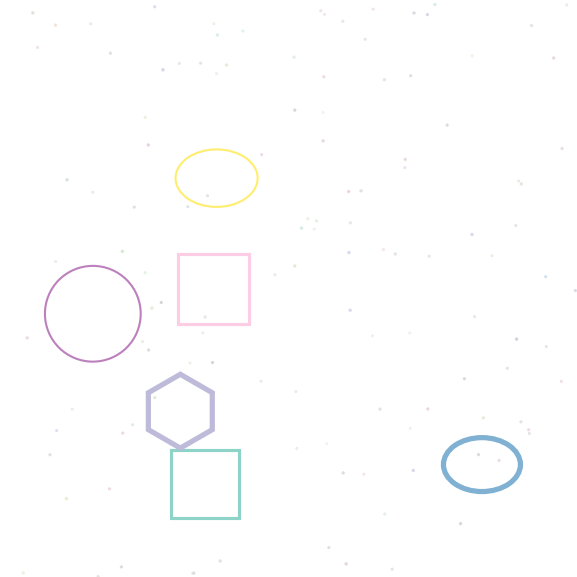[{"shape": "square", "thickness": 1.5, "radius": 0.3, "center": [0.355, 0.161]}, {"shape": "hexagon", "thickness": 2.5, "radius": 0.32, "center": [0.312, 0.287]}, {"shape": "oval", "thickness": 2.5, "radius": 0.33, "center": [0.835, 0.195]}, {"shape": "square", "thickness": 1.5, "radius": 0.3, "center": [0.37, 0.499]}, {"shape": "circle", "thickness": 1, "radius": 0.41, "center": [0.161, 0.456]}, {"shape": "oval", "thickness": 1, "radius": 0.36, "center": [0.375, 0.691]}]